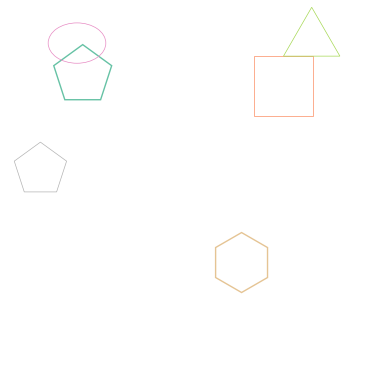[{"shape": "pentagon", "thickness": 1, "radius": 0.4, "center": [0.215, 0.805]}, {"shape": "square", "thickness": 0.5, "radius": 0.39, "center": [0.737, 0.777]}, {"shape": "oval", "thickness": 0.5, "radius": 0.37, "center": [0.2, 0.888]}, {"shape": "triangle", "thickness": 0.5, "radius": 0.42, "center": [0.81, 0.897]}, {"shape": "hexagon", "thickness": 1, "radius": 0.39, "center": [0.627, 0.318]}, {"shape": "pentagon", "thickness": 0.5, "radius": 0.36, "center": [0.105, 0.559]}]